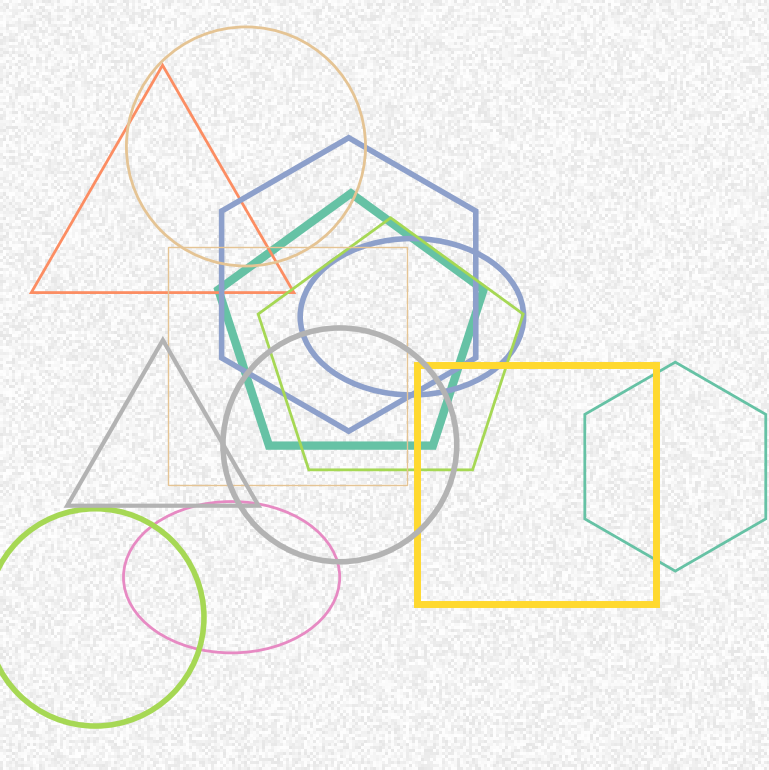[{"shape": "hexagon", "thickness": 1, "radius": 0.68, "center": [0.877, 0.394]}, {"shape": "pentagon", "thickness": 3, "radius": 0.91, "center": [0.456, 0.568]}, {"shape": "triangle", "thickness": 1, "radius": 0.98, "center": [0.211, 0.718]}, {"shape": "oval", "thickness": 2, "radius": 0.73, "center": [0.535, 0.589]}, {"shape": "hexagon", "thickness": 2, "radius": 0.95, "center": [0.453, 0.631]}, {"shape": "oval", "thickness": 1, "radius": 0.7, "center": [0.301, 0.25]}, {"shape": "circle", "thickness": 2, "radius": 0.71, "center": [0.124, 0.198]}, {"shape": "pentagon", "thickness": 1, "radius": 0.9, "center": [0.507, 0.536]}, {"shape": "square", "thickness": 2.5, "radius": 0.78, "center": [0.696, 0.371]}, {"shape": "square", "thickness": 0.5, "radius": 0.77, "center": [0.374, 0.525]}, {"shape": "circle", "thickness": 1, "radius": 0.78, "center": [0.319, 0.81]}, {"shape": "circle", "thickness": 2, "radius": 0.76, "center": [0.441, 0.422]}, {"shape": "triangle", "thickness": 1.5, "radius": 0.72, "center": [0.212, 0.415]}]